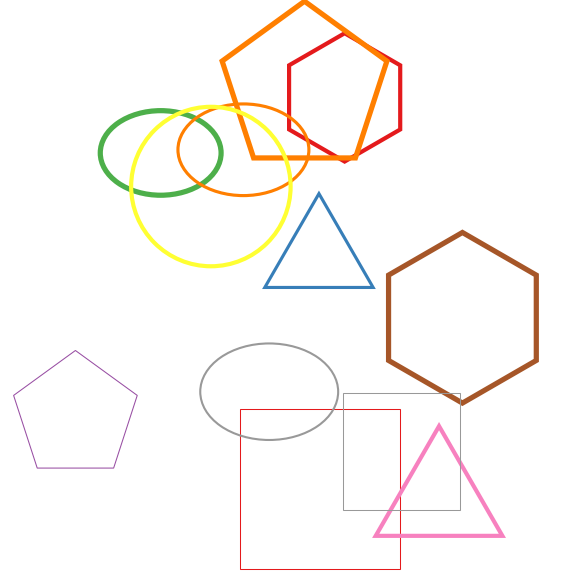[{"shape": "square", "thickness": 0.5, "radius": 0.69, "center": [0.555, 0.152]}, {"shape": "hexagon", "thickness": 2, "radius": 0.56, "center": [0.597, 0.83]}, {"shape": "triangle", "thickness": 1.5, "radius": 0.54, "center": [0.552, 0.556]}, {"shape": "oval", "thickness": 2.5, "radius": 0.52, "center": [0.278, 0.734]}, {"shape": "pentagon", "thickness": 0.5, "radius": 0.56, "center": [0.131, 0.28]}, {"shape": "oval", "thickness": 1.5, "radius": 0.57, "center": [0.422, 0.74]}, {"shape": "pentagon", "thickness": 2.5, "radius": 0.75, "center": [0.527, 0.847]}, {"shape": "circle", "thickness": 2, "radius": 0.69, "center": [0.365, 0.676]}, {"shape": "hexagon", "thickness": 2.5, "radius": 0.74, "center": [0.801, 0.449]}, {"shape": "triangle", "thickness": 2, "radius": 0.63, "center": [0.76, 0.135]}, {"shape": "square", "thickness": 0.5, "radius": 0.51, "center": [0.696, 0.217]}, {"shape": "oval", "thickness": 1, "radius": 0.6, "center": [0.466, 0.321]}]